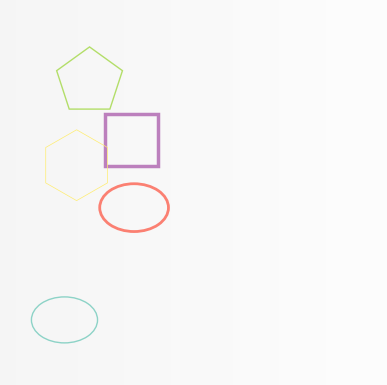[{"shape": "oval", "thickness": 1, "radius": 0.43, "center": [0.166, 0.169]}, {"shape": "oval", "thickness": 2, "radius": 0.44, "center": [0.346, 0.461]}, {"shape": "pentagon", "thickness": 1, "radius": 0.45, "center": [0.231, 0.789]}, {"shape": "square", "thickness": 2.5, "radius": 0.34, "center": [0.34, 0.637]}, {"shape": "hexagon", "thickness": 0.5, "radius": 0.46, "center": [0.198, 0.571]}]